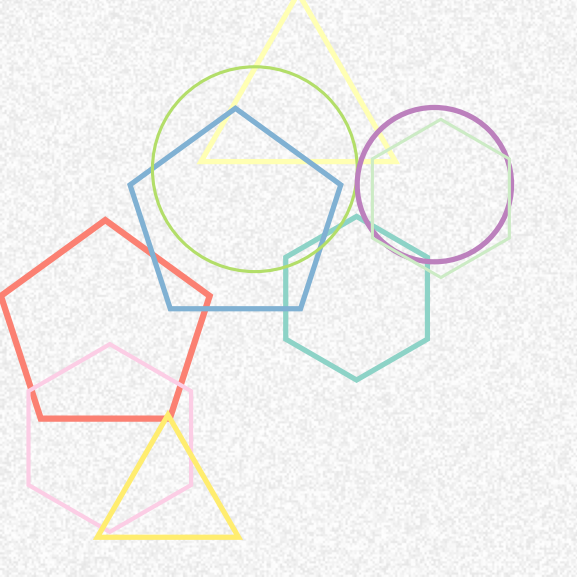[{"shape": "hexagon", "thickness": 2.5, "radius": 0.71, "center": [0.617, 0.483]}, {"shape": "triangle", "thickness": 2.5, "radius": 0.97, "center": [0.516, 0.817]}, {"shape": "pentagon", "thickness": 3, "radius": 0.95, "center": [0.182, 0.428]}, {"shape": "pentagon", "thickness": 2.5, "radius": 0.96, "center": [0.408, 0.62]}, {"shape": "circle", "thickness": 1.5, "radius": 0.89, "center": [0.441, 0.706]}, {"shape": "hexagon", "thickness": 2, "radius": 0.81, "center": [0.19, 0.241]}, {"shape": "circle", "thickness": 2.5, "radius": 0.67, "center": [0.752, 0.679]}, {"shape": "hexagon", "thickness": 1.5, "radius": 0.68, "center": [0.763, 0.656]}, {"shape": "triangle", "thickness": 2.5, "radius": 0.71, "center": [0.291, 0.139]}]